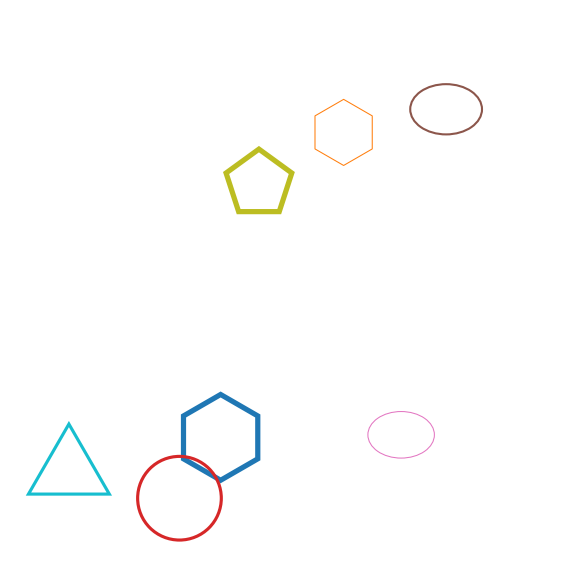[{"shape": "hexagon", "thickness": 2.5, "radius": 0.37, "center": [0.382, 0.242]}, {"shape": "hexagon", "thickness": 0.5, "radius": 0.29, "center": [0.595, 0.77]}, {"shape": "circle", "thickness": 1.5, "radius": 0.36, "center": [0.311, 0.136]}, {"shape": "oval", "thickness": 1, "radius": 0.31, "center": [0.772, 0.81]}, {"shape": "oval", "thickness": 0.5, "radius": 0.29, "center": [0.695, 0.246]}, {"shape": "pentagon", "thickness": 2.5, "radius": 0.3, "center": [0.448, 0.681]}, {"shape": "triangle", "thickness": 1.5, "radius": 0.4, "center": [0.119, 0.184]}]